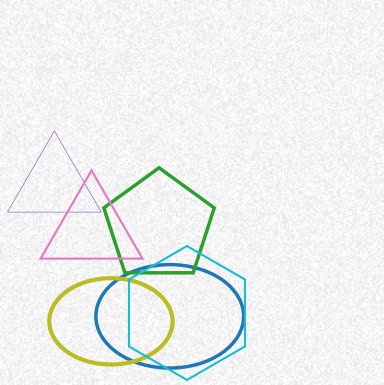[{"shape": "oval", "thickness": 2.5, "radius": 0.96, "center": [0.441, 0.178]}, {"shape": "pentagon", "thickness": 2.5, "radius": 0.75, "center": [0.413, 0.413]}, {"shape": "triangle", "thickness": 0.5, "radius": 0.7, "center": [0.141, 0.519]}, {"shape": "triangle", "thickness": 1.5, "radius": 0.76, "center": [0.238, 0.405]}, {"shape": "oval", "thickness": 3, "radius": 0.8, "center": [0.288, 0.165]}, {"shape": "hexagon", "thickness": 1.5, "radius": 0.87, "center": [0.486, 0.187]}]